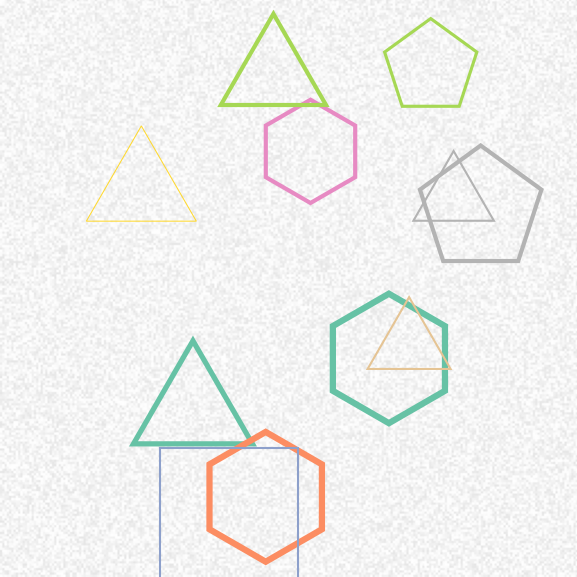[{"shape": "hexagon", "thickness": 3, "radius": 0.56, "center": [0.673, 0.378]}, {"shape": "triangle", "thickness": 2.5, "radius": 0.59, "center": [0.334, 0.29]}, {"shape": "hexagon", "thickness": 3, "radius": 0.56, "center": [0.46, 0.139]}, {"shape": "square", "thickness": 1, "radius": 0.6, "center": [0.396, 0.103]}, {"shape": "hexagon", "thickness": 2, "radius": 0.45, "center": [0.538, 0.737]}, {"shape": "triangle", "thickness": 2, "radius": 0.53, "center": [0.473, 0.87]}, {"shape": "pentagon", "thickness": 1.5, "radius": 0.42, "center": [0.746, 0.883]}, {"shape": "triangle", "thickness": 0.5, "radius": 0.55, "center": [0.245, 0.671]}, {"shape": "triangle", "thickness": 1, "radius": 0.41, "center": [0.708, 0.402]}, {"shape": "triangle", "thickness": 1, "radius": 0.4, "center": [0.786, 0.657]}, {"shape": "pentagon", "thickness": 2, "radius": 0.55, "center": [0.832, 0.637]}]